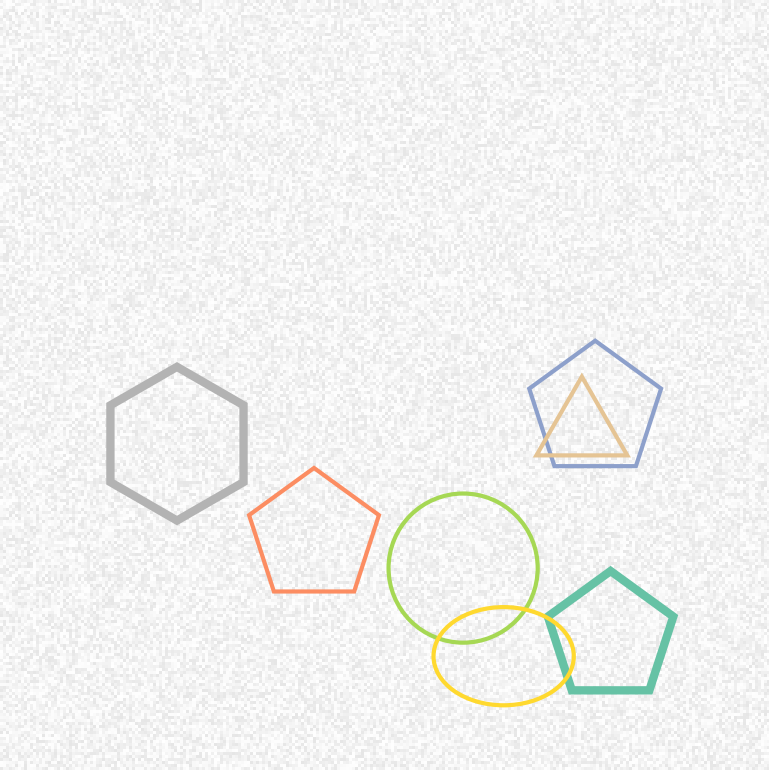[{"shape": "pentagon", "thickness": 3, "radius": 0.43, "center": [0.793, 0.173]}, {"shape": "pentagon", "thickness": 1.5, "radius": 0.44, "center": [0.408, 0.304]}, {"shape": "pentagon", "thickness": 1.5, "radius": 0.45, "center": [0.773, 0.467]}, {"shape": "circle", "thickness": 1.5, "radius": 0.48, "center": [0.601, 0.262]}, {"shape": "oval", "thickness": 1.5, "radius": 0.46, "center": [0.654, 0.148]}, {"shape": "triangle", "thickness": 1.5, "radius": 0.34, "center": [0.756, 0.443]}, {"shape": "hexagon", "thickness": 3, "radius": 0.5, "center": [0.23, 0.424]}]